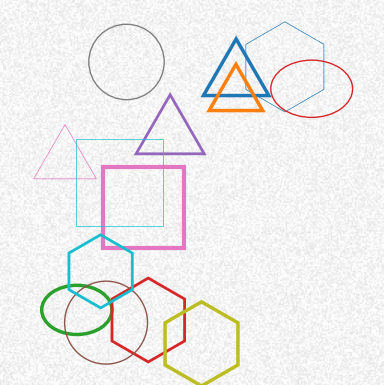[{"shape": "hexagon", "thickness": 0.5, "radius": 0.59, "center": [0.74, 0.826]}, {"shape": "triangle", "thickness": 2.5, "radius": 0.49, "center": [0.613, 0.801]}, {"shape": "triangle", "thickness": 2.5, "radius": 0.4, "center": [0.613, 0.753]}, {"shape": "oval", "thickness": 2.5, "radius": 0.46, "center": [0.2, 0.195]}, {"shape": "hexagon", "thickness": 2, "radius": 0.54, "center": [0.385, 0.169]}, {"shape": "oval", "thickness": 1, "radius": 0.53, "center": [0.81, 0.769]}, {"shape": "triangle", "thickness": 2, "radius": 0.51, "center": [0.442, 0.652]}, {"shape": "circle", "thickness": 1, "radius": 0.54, "center": [0.275, 0.162]}, {"shape": "square", "thickness": 3, "radius": 0.53, "center": [0.372, 0.461]}, {"shape": "triangle", "thickness": 0.5, "radius": 0.47, "center": [0.169, 0.582]}, {"shape": "circle", "thickness": 1, "radius": 0.49, "center": [0.329, 0.839]}, {"shape": "hexagon", "thickness": 2.5, "radius": 0.55, "center": [0.523, 0.107]}, {"shape": "hexagon", "thickness": 2, "radius": 0.48, "center": [0.261, 0.295]}, {"shape": "square", "thickness": 0.5, "radius": 0.56, "center": [0.311, 0.525]}]